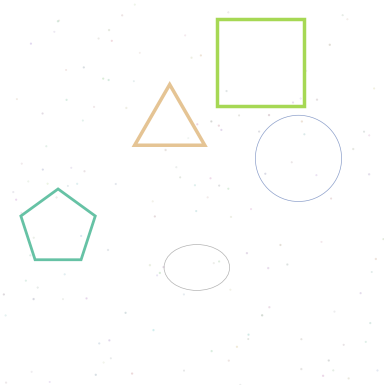[{"shape": "pentagon", "thickness": 2, "radius": 0.51, "center": [0.151, 0.408]}, {"shape": "circle", "thickness": 0.5, "radius": 0.56, "center": [0.775, 0.589]}, {"shape": "square", "thickness": 2.5, "radius": 0.57, "center": [0.676, 0.839]}, {"shape": "triangle", "thickness": 2.5, "radius": 0.53, "center": [0.441, 0.675]}, {"shape": "oval", "thickness": 0.5, "radius": 0.43, "center": [0.511, 0.305]}]